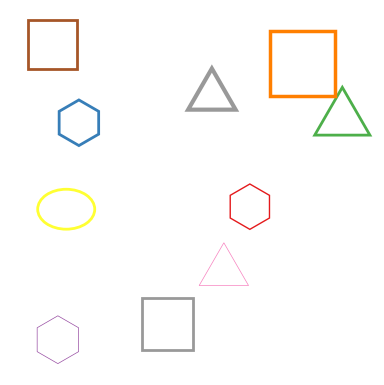[{"shape": "hexagon", "thickness": 1, "radius": 0.29, "center": [0.649, 0.463]}, {"shape": "hexagon", "thickness": 2, "radius": 0.3, "center": [0.205, 0.681]}, {"shape": "triangle", "thickness": 2, "radius": 0.41, "center": [0.889, 0.69]}, {"shape": "hexagon", "thickness": 0.5, "radius": 0.31, "center": [0.15, 0.118]}, {"shape": "square", "thickness": 2.5, "radius": 0.42, "center": [0.786, 0.835]}, {"shape": "oval", "thickness": 2, "radius": 0.37, "center": [0.172, 0.457]}, {"shape": "square", "thickness": 2, "radius": 0.32, "center": [0.137, 0.885]}, {"shape": "triangle", "thickness": 0.5, "radius": 0.37, "center": [0.581, 0.295]}, {"shape": "triangle", "thickness": 3, "radius": 0.36, "center": [0.55, 0.751]}, {"shape": "square", "thickness": 2, "radius": 0.34, "center": [0.435, 0.159]}]